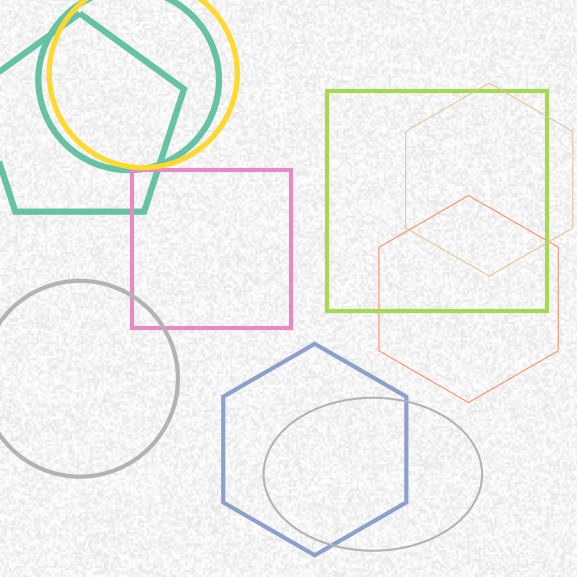[{"shape": "pentagon", "thickness": 3, "radius": 0.95, "center": [0.138, 0.786]}, {"shape": "circle", "thickness": 3, "radius": 0.78, "center": [0.223, 0.861]}, {"shape": "hexagon", "thickness": 0.5, "radius": 0.9, "center": [0.811, 0.481]}, {"shape": "hexagon", "thickness": 2, "radius": 0.92, "center": [0.545, 0.221]}, {"shape": "square", "thickness": 2, "radius": 0.68, "center": [0.366, 0.568]}, {"shape": "square", "thickness": 2, "radius": 0.95, "center": [0.757, 0.652]}, {"shape": "circle", "thickness": 2.5, "radius": 0.81, "center": [0.248, 0.872]}, {"shape": "hexagon", "thickness": 0.5, "radius": 0.84, "center": [0.847, 0.688]}, {"shape": "oval", "thickness": 1, "radius": 0.95, "center": [0.646, 0.178]}, {"shape": "circle", "thickness": 2, "radius": 0.85, "center": [0.139, 0.343]}]